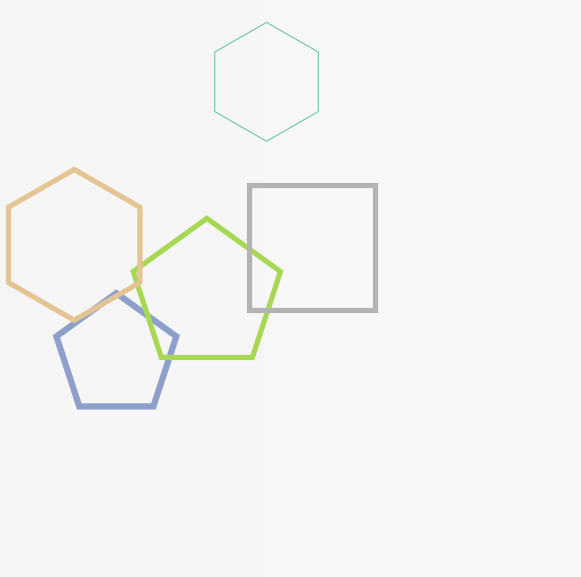[{"shape": "hexagon", "thickness": 0.5, "radius": 0.51, "center": [0.459, 0.857]}, {"shape": "pentagon", "thickness": 3, "radius": 0.54, "center": [0.2, 0.383]}, {"shape": "pentagon", "thickness": 2.5, "radius": 0.67, "center": [0.356, 0.488]}, {"shape": "hexagon", "thickness": 2.5, "radius": 0.65, "center": [0.128, 0.575]}, {"shape": "square", "thickness": 2.5, "radius": 0.54, "center": [0.537, 0.571]}]